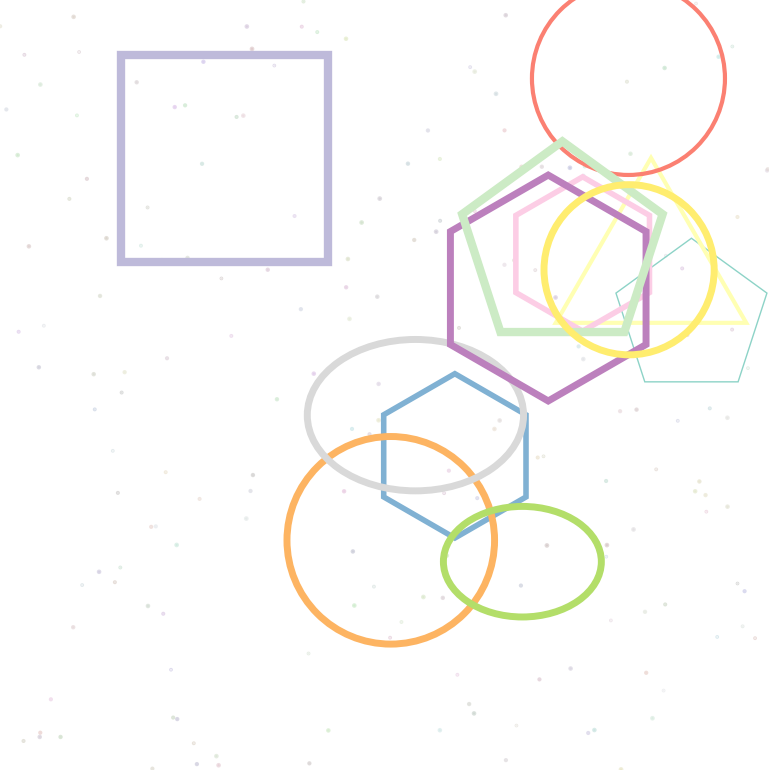[{"shape": "pentagon", "thickness": 0.5, "radius": 0.52, "center": [0.898, 0.587]}, {"shape": "triangle", "thickness": 1.5, "radius": 0.71, "center": [0.845, 0.652]}, {"shape": "square", "thickness": 3, "radius": 0.67, "center": [0.291, 0.795]}, {"shape": "circle", "thickness": 1.5, "radius": 0.63, "center": [0.816, 0.898]}, {"shape": "hexagon", "thickness": 2, "radius": 0.53, "center": [0.591, 0.408]}, {"shape": "circle", "thickness": 2.5, "radius": 0.67, "center": [0.507, 0.298]}, {"shape": "oval", "thickness": 2.5, "radius": 0.51, "center": [0.678, 0.271]}, {"shape": "hexagon", "thickness": 2, "radius": 0.5, "center": [0.757, 0.67]}, {"shape": "oval", "thickness": 2.5, "radius": 0.7, "center": [0.54, 0.461]}, {"shape": "hexagon", "thickness": 2.5, "radius": 0.73, "center": [0.712, 0.626]}, {"shape": "pentagon", "thickness": 3, "radius": 0.68, "center": [0.73, 0.68]}, {"shape": "circle", "thickness": 2.5, "radius": 0.55, "center": [0.817, 0.65]}]